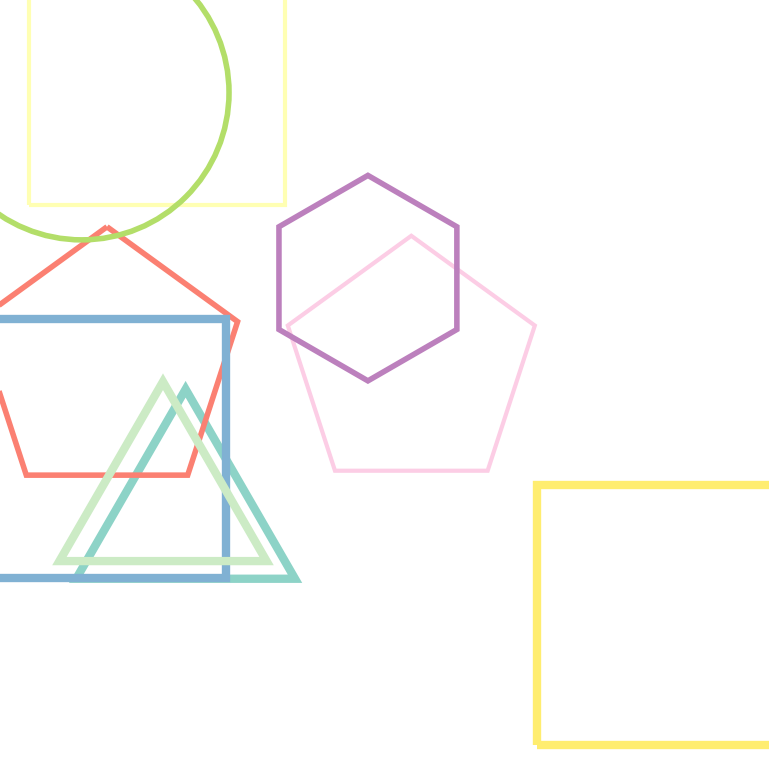[{"shape": "triangle", "thickness": 3, "radius": 0.82, "center": [0.241, 0.33]}, {"shape": "square", "thickness": 1.5, "radius": 0.83, "center": [0.204, 0.9]}, {"shape": "pentagon", "thickness": 2, "radius": 0.89, "center": [0.139, 0.527]}, {"shape": "square", "thickness": 3, "radius": 0.84, "center": [0.126, 0.418]}, {"shape": "circle", "thickness": 2, "radius": 0.96, "center": [0.106, 0.88]}, {"shape": "pentagon", "thickness": 1.5, "radius": 0.84, "center": [0.534, 0.525]}, {"shape": "hexagon", "thickness": 2, "radius": 0.67, "center": [0.478, 0.639]}, {"shape": "triangle", "thickness": 3, "radius": 0.78, "center": [0.212, 0.349]}, {"shape": "square", "thickness": 3, "radius": 0.84, "center": [0.867, 0.201]}]